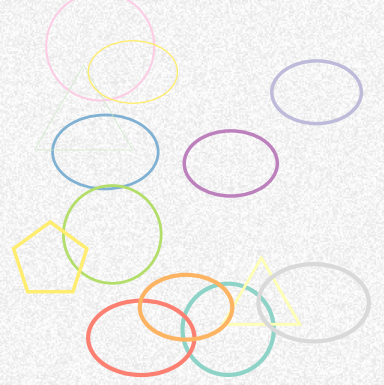[{"shape": "circle", "thickness": 3, "radius": 0.59, "center": [0.593, 0.145]}, {"shape": "triangle", "thickness": 2, "radius": 0.58, "center": [0.679, 0.215]}, {"shape": "oval", "thickness": 2.5, "radius": 0.58, "center": [0.822, 0.76]}, {"shape": "oval", "thickness": 3, "radius": 0.69, "center": [0.367, 0.122]}, {"shape": "oval", "thickness": 2, "radius": 0.69, "center": [0.274, 0.605]}, {"shape": "oval", "thickness": 3, "radius": 0.6, "center": [0.483, 0.202]}, {"shape": "circle", "thickness": 2, "radius": 0.63, "center": [0.292, 0.391]}, {"shape": "circle", "thickness": 1.5, "radius": 0.7, "center": [0.26, 0.879]}, {"shape": "oval", "thickness": 3, "radius": 0.72, "center": [0.815, 0.214]}, {"shape": "oval", "thickness": 2.5, "radius": 0.6, "center": [0.599, 0.575]}, {"shape": "triangle", "thickness": 0.5, "radius": 0.74, "center": [0.217, 0.684]}, {"shape": "pentagon", "thickness": 2.5, "radius": 0.5, "center": [0.131, 0.323]}, {"shape": "oval", "thickness": 1, "radius": 0.58, "center": [0.345, 0.813]}]